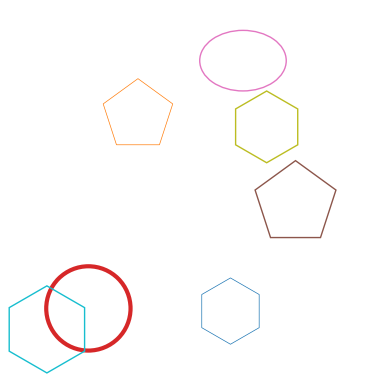[{"shape": "hexagon", "thickness": 0.5, "radius": 0.43, "center": [0.599, 0.192]}, {"shape": "pentagon", "thickness": 0.5, "radius": 0.47, "center": [0.358, 0.701]}, {"shape": "circle", "thickness": 3, "radius": 0.55, "center": [0.23, 0.199]}, {"shape": "pentagon", "thickness": 1, "radius": 0.55, "center": [0.768, 0.472]}, {"shape": "oval", "thickness": 1, "radius": 0.56, "center": [0.631, 0.842]}, {"shape": "hexagon", "thickness": 1, "radius": 0.47, "center": [0.693, 0.67]}, {"shape": "hexagon", "thickness": 1, "radius": 0.57, "center": [0.122, 0.144]}]